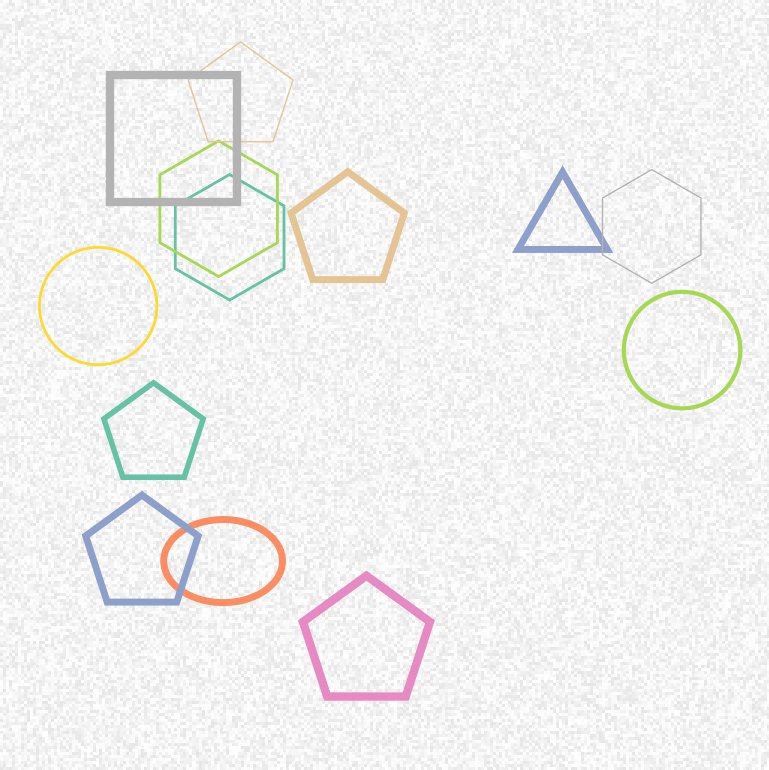[{"shape": "hexagon", "thickness": 1, "radius": 0.41, "center": [0.298, 0.692]}, {"shape": "pentagon", "thickness": 2, "radius": 0.34, "center": [0.199, 0.435]}, {"shape": "oval", "thickness": 2.5, "radius": 0.39, "center": [0.29, 0.271]}, {"shape": "pentagon", "thickness": 2.5, "radius": 0.38, "center": [0.184, 0.28]}, {"shape": "triangle", "thickness": 2.5, "radius": 0.33, "center": [0.731, 0.71]}, {"shape": "pentagon", "thickness": 3, "radius": 0.43, "center": [0.476, 0.166]}, {"shape": "circle", "thickness": 1.5, "radius": 0.38, "center": [0.886, 0.545]}, {"shape": "hexagon", "thickness": 1, "radius": 0.44, "center": [0.284, 0.729]}, {"shape": "circle", "thickness": 1, "radius": 0.38, "center": [0.128, 0.603]}, {"shape": "pentagon", "thickness": 0.5, "radius": 0.36, "center": [0.312, 0.874]}, {"shape": "pentagon", "thickness": 2.5, "radius": 0.39, "center": [0.452, 0.699]}, {"shape": "square", "thickness": 3, "radius": 0.41, "center": [0.225, 0.82]}, {"shape": "hexagon", "thickness": 0.5, "radius": 0.37, "center": [0.846, 0.706]}]